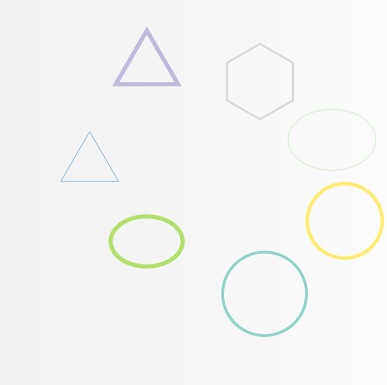[{"shape": "circle", "thickness": 2, "radius": 0.54, "center": [0.683, 0.237]}, {"shape": "triangle", "thickness": 3, "radius": 0.46, "center": [0.379, 0.828]}, {"shape": "triangle", "thickness": 0.5, "radius": 0.43, "center": [0.231, 0.572]}, {"shape": "oval", "thickness": 3, "radius": 0.46, "center": [0.378, 0.373]}, {"shape": "hexagon", "thickness": 1.5, "radius": 0.49, "center": [0.671, 0.788]}, {"shape": "oval", "thickness": 0.5, "radius": 0.57, "center": [0.857, 0.637]}, {"shape": "circle", "thickness": 2.5, "radius": 0.48, "center": [0.89, 0.426]}]